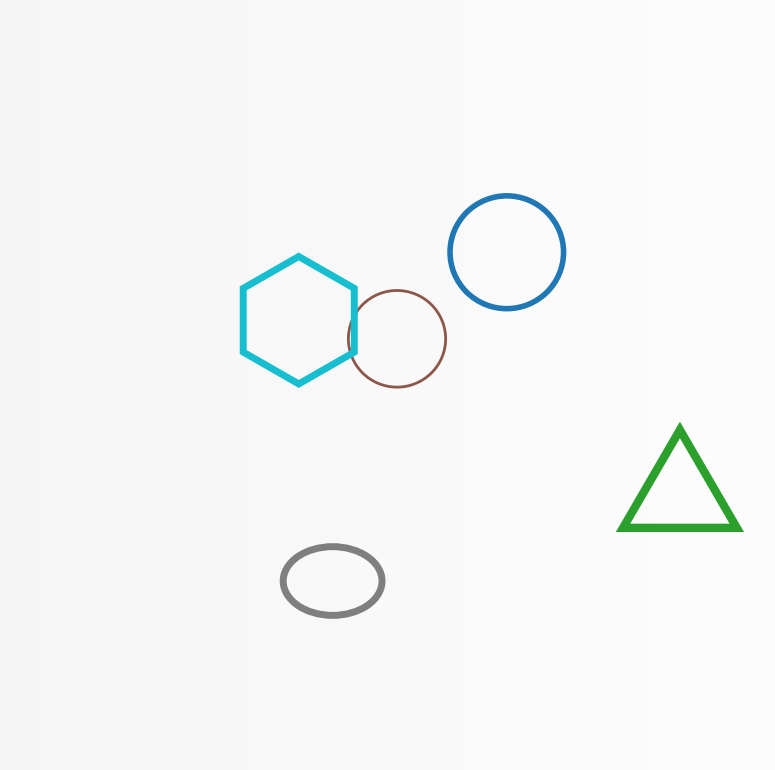[{"shape": "circle", "thickness": 2, "radius": 0.37, "center": [0.654, 0.672]}, {"shape": "triangle", "thickness": 3, "radius": 0.42, "center": [0.877, 0.357]}, {"shape": "circle", "thickness": 1, "radius": 0.31, "center": [0.512, 0.56]}, {"shape": "oval", "thickness": 2.5, "radius": 0.32, "center": [0.429, 0.245]}, {"shape": "hexagon", "thickness": 2.5, "radius": 0.41, "center": [0.385, 0.584]}]